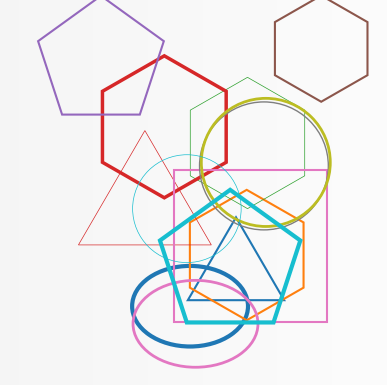[{"shape": "oval", "thickness": 3, "radius": 0.75, "center": [0.491, 0.205]}, {"shape": "triangle", "thickness": 1.5, "radius": 0.72, "center": [0.609, 0.292]}, {"shape": "hexagon", "thickness": 1.5, "radius": 0.85, "center": [0.637, 0.338]}, {"shape": "hexagon", "thickness": 0.5, "radius": 0.85, "center": [0.639, 0.629]}, {"shape": "triangle", "thickness": 0.5, "radius": 0.99, "center": [0.374, 0.463]}, {"shape": "hexagon", "thickness": 2.5, "radius": 0.92, "center": [0.424, 0.671]}, {"shape": "pentagon", "thickness": 1.5, "radius": 0.85, "center": [0.261, 0.84]}, {"shape": "hexagon", "thickness": 1.5, "radius": 0.69, "center": [0.829, 0.874]}, {"shape": "square", "thickness": 1.5, "radius": 0.99, "center": [0.646, 0.361]}, {"shape": "oval", "thickness": 2, "radius": 0.81, "center": [0.505, 0.159]}, {"shape": "circle", "thickness": 1, "radius": 0.83, "center": [0.681, 0.569]}, {"shape": "circle", "thickness": 2, "radius": 0.83, "center": [0.686, 0.578]}, {"shape": "circle", "thickness": 0.5, "radius": 0.7, "center": [0.482, 0.458]}, {"shape": "pentagon", "thickness": 3, "radius": 0.95, "center": [0.594, 0.316]}]